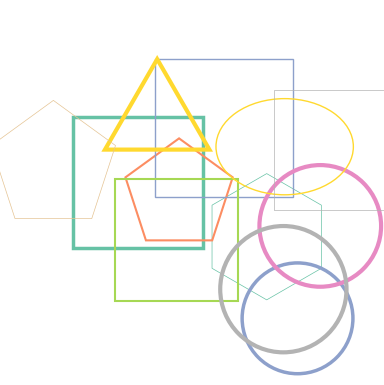[{"shape": "hexagon", "thickness": 0.5, "radius": 0.82, "center": [0.693, 0.385]}, {"shape": "square", "thickness": 2.5, "radius": 0.85, "center": [0.358, 0.527]}, {"shape": "pentagon", "thickness": 1.5, "radius": 0.73, "center": [0.465, 0.494]}, {"shape": "square", "thickness": 1, "radius": 0.9, "center": [0.583, 0.666]}, {"shape": "circle", "thickness": 2.5, "radius": 0.72, "center": [0.773, 0.173]}, {"shape": "circle", "thickness": 3, "radius": 0.79, "center": [0.832, 0.413]}, {"shape": "square", "thickness": 1.5, "radius": 0.8, "center": [0.458, 0.377]}, {"shape": "triangle", "thickness": 3, "radius": 0.78, "center": [0.408, 0.69]}, {"shape": "oval", "thickness": 1, "radius": 0.89, "center": [0.739, 0.619]}, {"shape": "pentagon", "thickness": 0.5, "radius": 0.85, "center": [0.139, 0.57]}, {"shape": "circle", "thickness": 3, "radius": 0.82, "center": [0.736, 0.249]}, {"shape": "square", "thickness": 0.5, "radius": 0.78, "center": [0.868, 0.61]}]